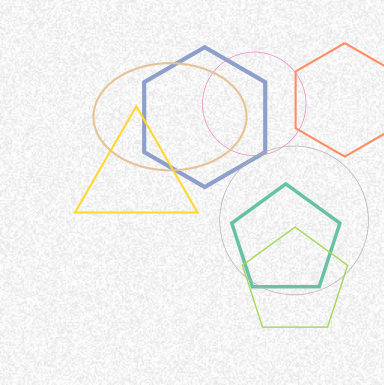[{"shape": "pentagon", "thickness": 2.5, "radius": 0.74, "center": [0.742, 0.375]}, {"shape": "hexagon", "thickness": 1.5, "radius": 0.74, "center": [0.896, 0.741]}, {"shape": "hexagon", "thickness": 3, "radius": 0.91, "center": [0.532, 0.696]}, {"shape": "circle", "thickness": 0.5, "radius": 0.67, "center": [0.66, 0.73]}, {"shape": "pentagon", "thickness": 1, "radius": 0.72, "center": [0.766, 0.266]}, {"shape": "triangle", "thickness": 1.5, "radius": 0.92, "center": [0.354, 0.54]}, {"shape": "oval", "thickness": 1.5, "radius": 0.99, "center": [0.442, 0.697]}, {"shape": "circle", "thickness": 0.5, "radius": 0.97, "center": [0.764, 0.427]}]